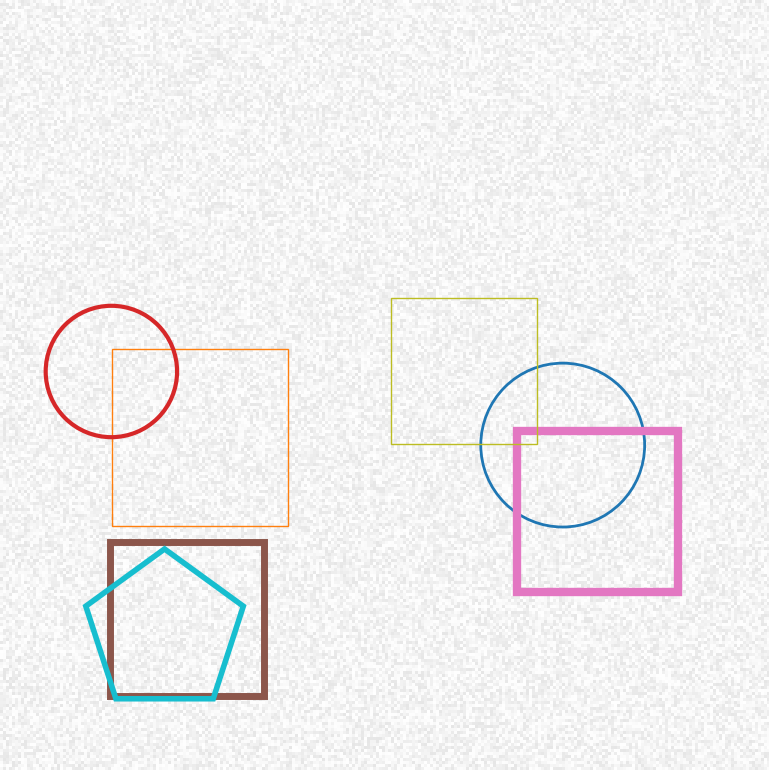[{"shape": "circle", "thickness": 1, "radius": 0.53, "center": [0.731, 0.422]}, {"shape": "square", "thickness": 0.5, "radius": 0.57, "center": [0.26, 0.432]}, {"shape": "circle", "thickness": 1.5, "radius": 0.43, "center": [0.145, 0.518]}, {"shape": "square", "thickness": 2.5, "radius": 0.5, "center": [0.243, 0.196]}, {"shape": "square", "thickness": 3, "radius": 0.52, "center": [0.776, 0.336]}, {"shape": "square", "thickness": 0.5, "radius": 0.47, "center": [0.602, 0.518]}, {"shape": "pentagon", "thickness": 2, "radius": 0.54, "center": [0.214, 0.18]}]